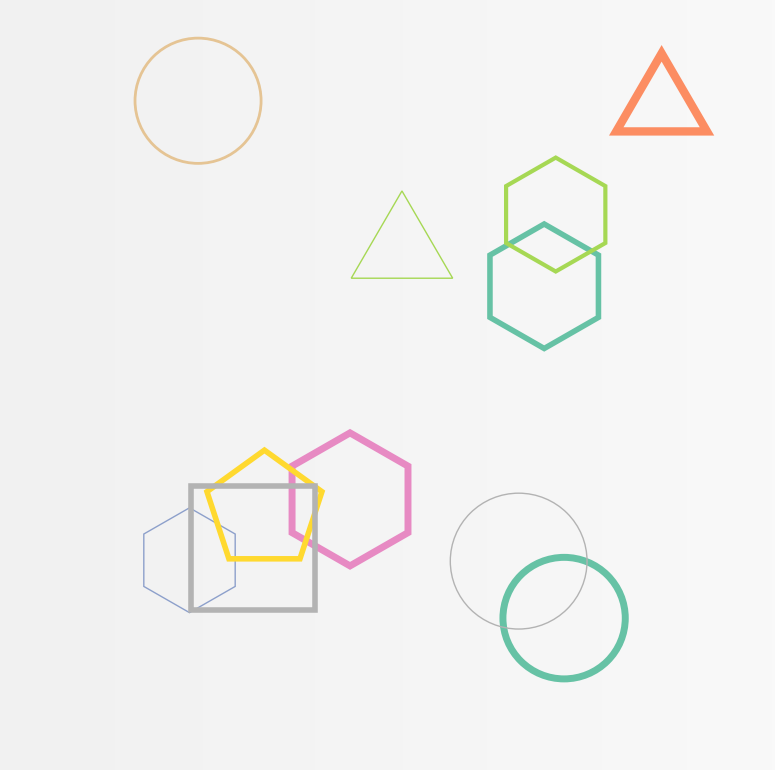[{"shape": "hexagon", "thickness": 2, "radius": 0.4, "center": [0.702, 0.628]}, {"shape": "circle", "thickness": 2.5, "radius": 0.39, "center": [0.728, 0.197]}, {"shape": "triangle", "thickness": 3, "radius": 0.34, "center": [0.854, 0.863]}, {"shape": "hexagon", "thickness": 0.5, "radius": 0.34, "center": [0.245, 0.272]}, {"shape": "hexagon", "thickness": 2.5, "radius": 0.43, "center": [0.452, 0.351]}, {"shape": "triangle", "thickness": 0.5, "radius": 0.38, "center": [0.519, 0.676]}, {"shape": "hexagon", "thickness": 1.5, "radius": 0.37, "center": [0.717, 0.721]}, {"shape": "pentagon", "thickness": 2, "radius": 0.39, "center": [0.341, 0.337]}, {"shape": "circle", "thickness": 1, "radius": 0.41, "center": [0.256, 0.869]}, {"shape": "square", "thickness": 2, "radius": 0.4, "center": [0.326, 0.288]}, {"shape": "circle", "thickness": 0.5, "radius": 0.44, "center": [0.669, 0.271]}]